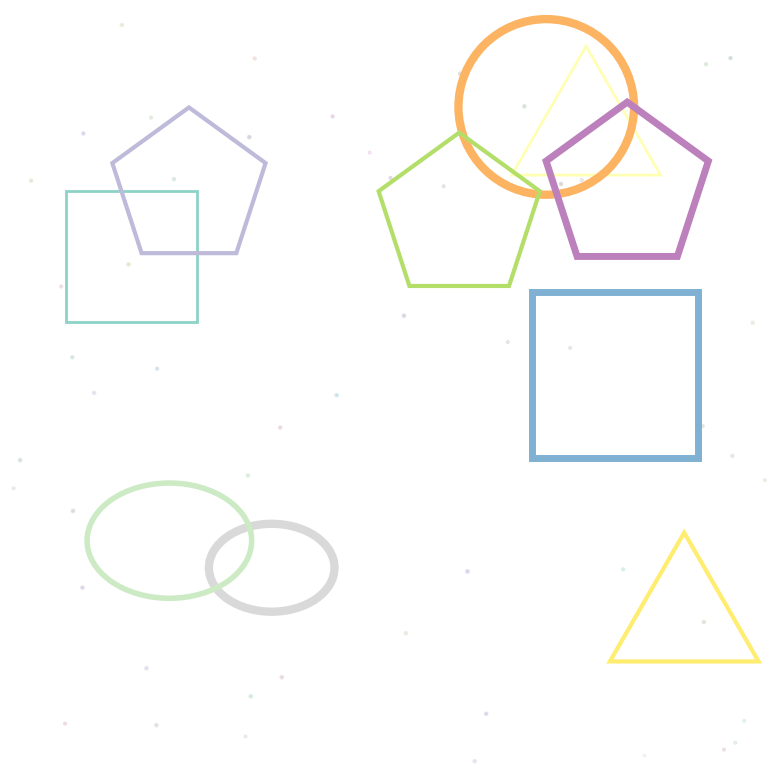[{"shape": "square", "thickness": 1, "radius": 0.42, "center": [0.171, 0.666]}, {"shape": "triangle", "thickness": 1, "radius": 0.56, "center": [0.761, 0.828]}, {"shape": "pentagon", "thickness": 1.5, "radius": 0.52, "center": [0.245, 0.756]}, {"shape": "square", "thickness": 2.5, "radius": 0.54, "center": [0.799, 0.513]}, {"shape": "circle", "thickness": 3, "radius": 0.57, "center": [0.709, 0.861]}, {"shape": "pentagon", "thickness": 1.5, "radius": 0.55, "center": [0.596, 0.718]}, {"shape": "oval", "thickness": 3, "radius": 0.41, "center": [0.353, 0.263]}, {"shape": "pentagon", "thickness": 2.5, "radius": 0.55, "center": [0.815, 0.757]}, {"shape": "oval", "thickness": 2, "radius": 0.53, "center": [0.22, 0.298]}, {"shape": "triangle", "thickness": 1.5, "radius": 0.56, "center": [0.889, 0.197]}]